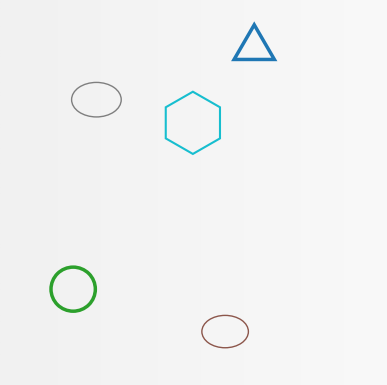[{"shape": "triangle", "thickness": 2.5, "radius": 0.3, "center": [0.656, 0.876]}, {"shape": "circle", "thickness": 2.5, "radius": 0.29, "center": [0.189, 0.249]}, {"shape": "oval", "thickness": 1, "radius": 0.3, "center": [0.581, 0.139]}, {"shape": "oval", "thickness": 1, "radius": 0.32, "center": [0.249, 0.741]}, {"shape": "hexagon", "thickness": 1.5, "radius": 0.4, "center": [0.498, 0.681]}]